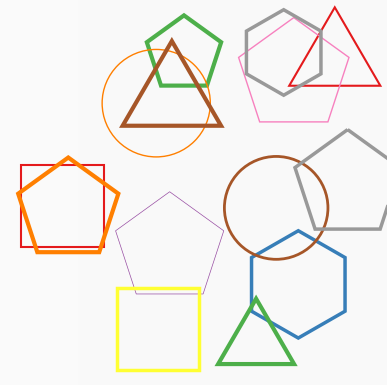[{"shape": "triangle", "thickness": 1.5, "radius": 0.68, "center": [0.864, 0.845]}, {"shape": "square", "thickness": 1.5, "radius": 0.53, "center": [0.162, 0.466]}, {"shape": "hexagon", "thickness": 2.5, "radius": 0.7, "center": [0.77, 0.261]}, {"shape": "triangle", "thickness": 3, "radius": 0.57, "center": [0.661, 0.111]}, {"shape": "pentagon", "thickness": 3, "radius": 0.5, "center": [0.475, 0.859]}, {"shape": "pentagon", "thickness": 0.5, "radius": 0.73, "center": [0.438, 0.355]}, {"shape": "circle", "thickness": 1, "radius": 0.7, "center": [0.403, 0.732]}, {"shape": "pentagon", "thickness": 3, "radius": 0.68, "center": [0.176, 0.455]}, {"shape": "square", "thickness": 2.5, "radius": 0.53, "center": [0.408, 0.144]}, {"shape": "circle", "thickness": 2, "radius": 0.67, "center": [0.713, 0.46]}, {"shape": "triangle", "thickness": 3, "radius": 0.73, "center": [0.443, 0.747]}, {"shape": "pentagon", "thickness": 1, "radius": 0.75, "center": [0.758, 0.805]}, {"shape": "hexagon", "thickness": 2.5, "radius": 0.56, "center": [0.732, 0.864]}, {"shape": "pentagon", "thickness": 2.5, "radius": 0.71, "center": [0.897, 0.521]}]